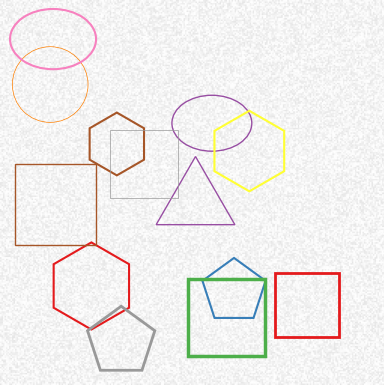[{"shape": "hexagon", "thickness": 1.5, "radius": 0.57, "center": [0.237, 0.257]}, {"shape": "square", "thickness": 2, "radius": 0.41, "center": [0.798, 0.208]}, {"shape": "pentagon", "thickness": 1.5, "radius": 0.43, "center": [0.608, 0.244]}, {"shape": "square", "thickness": 2.5, "radius": 0.5, "center": [0.589, 0.176]}, {"shape": "triangle", "thickness": 1, "radius": 0.59, "center": [0.508, 0.475]}, {"shape": "oval", "thickness": 1, "radius": 0.52, "center": [0.55, 0.68]}, {"shape": "circle", "thickness": 0.5, "radius": 0.49, "center": [0.13, 0.78]}, {"shape": "hexagon", "thickness": 1.5, "radius": 0.52, "center": [0.648, 0.608]}, {"shape": "hexagon", "thickness": 1.5, "radius": 0.41, "center": [0.303, 0.626]}, {"shape": "square", "thickness": 1, "radius": 0.52, "center": [0.144, 0.469]}, {"shape": "oval", "thickness": 1.5, "radius": 0.56, "center": [0.138, 0.898]}, {"shape": "square", "thickness": 0.5, "radius": 0.44, "center": [0.373, 0.574]}, {"shape": "pentagon", "thickness": 2, "radius": 0.46, "center": [0.315, 0.113]}]